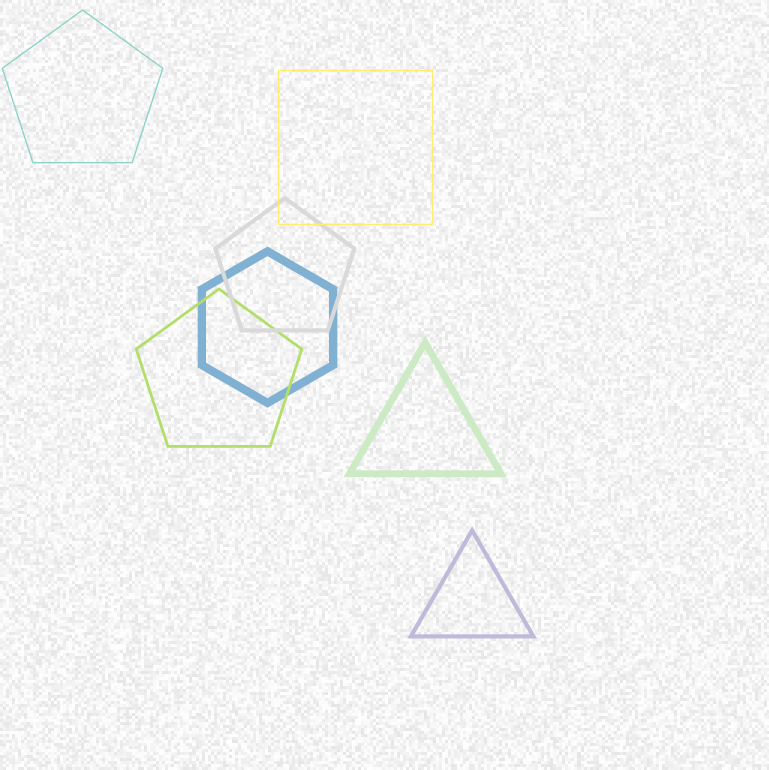[{"shape": "pentagon", "thickness": 0.5, "radius": 0.55, "center": [0.107, 0.877]}, {"shape": "triangle", "thickness": 1.5, "radius": 0.46, "center": [0.613, 0.219]}, {"shape": "hexagon", "thickness": 3, "radius": 0.49, "center": [0.347, 0.575]}, {"shape": "pentagon", "thickness": 1, "radius": 0.57, "center": [0.284, 0.512]}, {"shape": "pentagon", "thickness": 1.5, "radius": 0.47, "center": [0.37, 0.648]}, {"shape": "triangle", "thickness": 2.5, "radius": 0.57, "center": [0.552, 0.442]}, {"shape": "square", "thickness": 0.5, "radius": 0.5, "center": [0.461, 0.81]}]